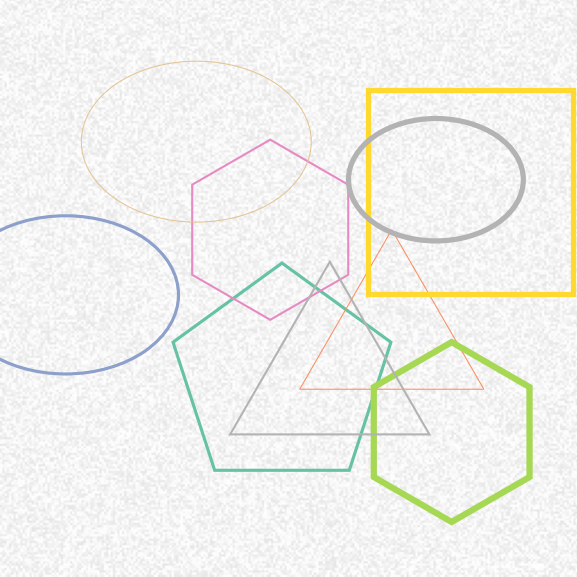[{"shape": "pentagon", "thickness": 1.5, "radius": 0.99, "center": [0.488, 0.345]}, {"shape": "triangle", "thickness": 0.5, "radius": 0.92, "center": [0.678, 0.417]}, {"shape": "oval", "thickness": 1.5, "radius": 0.98, "center": [0.113, 0.489]}, {"shape": "hexagon", "thickness": 1, "radius": 0.78, "center": [0.468, 0.601]}, {"shape": "hexagon", "thickness": 3, "radius": 0.78, "center": [0.782, 0.251]}, {"shape": "square", "thickness": 2.5, "radius": 0.89, "center": [0.814, 0.667]}, {"shape": "oval", "thickness": 0.5, "radius": 1.0, "center": [0.34, 0.754]}, {"shape": "triangle", "thickness": 1, "radius": 1.0, "center": [0.571, 0.347]}, {"shape": "oval", "thickness": 2.5, "radius": 0.76, "center": [0.755, 0.688]}]